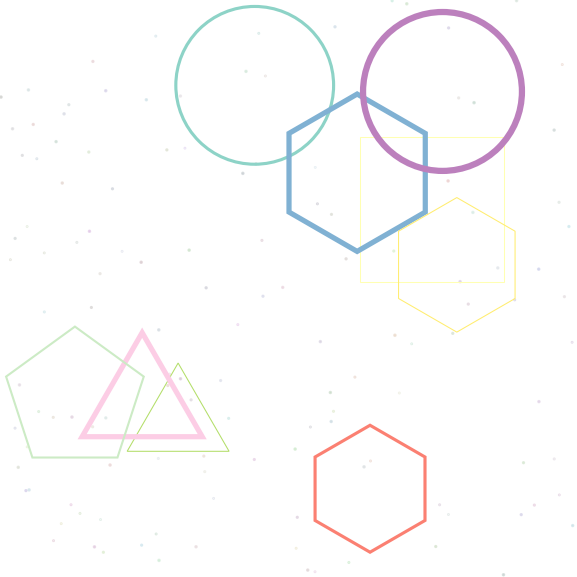[{"shape": "circle", "thickness": 1.5, "radius": 0.68, "center": [0.441, 0.851]}, {"shape": "square", "thickness": 0.5, "radius": 0.63, "center": [0.748, 0.636]}, {"shape": "hexagon", "thickness": 1.5, "radius": 0.55, "center": [0.641, 0.153]}, {"shape": "hexagon", "thickness": 2.5, "radius": 0.68, "center": [0.618, 0.7]}, {"shape": "triangle", "thickness": 0.5, "radius": 0.51, "center": [0.308, 0.269]}, {"shape": "triangle", "thickness": 2.5, "radius": 0.6, "center": [0.246, 0.303]}, {"shape": "circle", "thickness": 3, "radius": 0.69, "center": [0.766, 0.841]}, {"shape": "pentagon", "thickness": 1, "radius": 0.63, "center": [0.13, 0.308]}, {"shape": "hexagon", "thickness": 0.5, "radius": 0.58, "center": [0.791, 0.541]}]